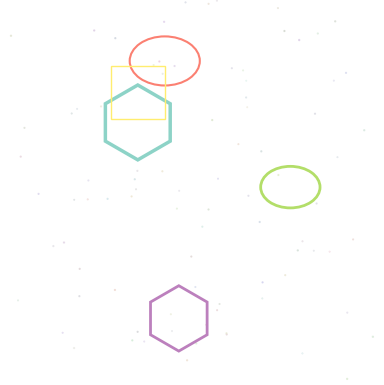[{"shape": "hexagon", "thickness": 2.5, "radius": 0.49, "center": [0.358, 0.682]}, {"shape": "oval", "thickness": 1.5, "radius": 0.46, "center": [0.428, 0.842]}, {"shape": "oval", "thickness": 2, "radius": 0.39, "center": [0.754, 0.514]}, {"shape": "hexagon", "thickness": 2, "radius": 0.42, "center": [0.464, 0.173]}, {"shape": "square", "thickness": 1, "radius": 0.35, "center": [0.358, 0.76]}]